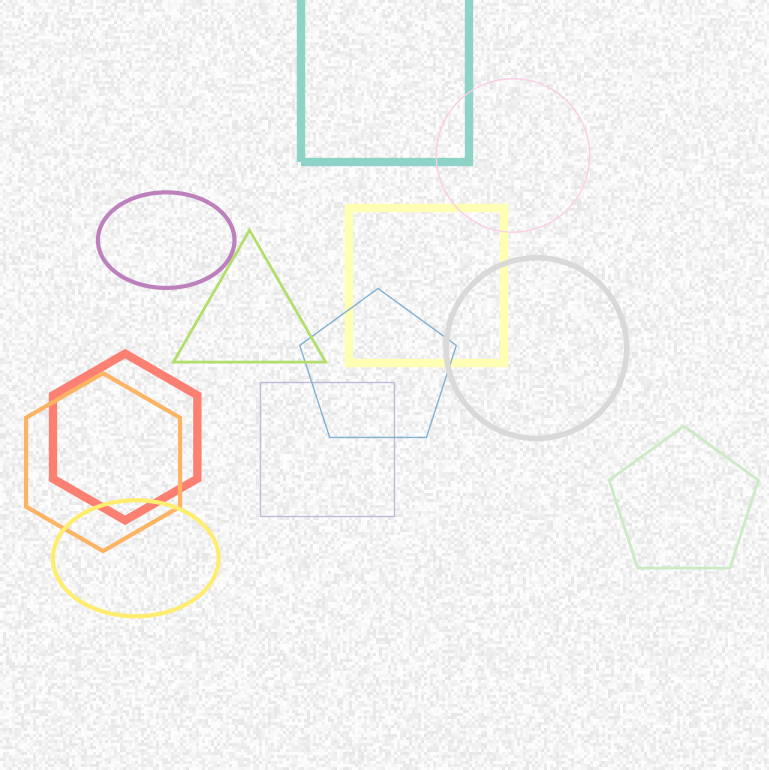[{"shape": "square", "thickness": 3, "radius": 0.54, "center": [0.5, 0.898]}, {"shape": "square", "thickness": 3, "radius": 0.5, "center": [0.554, 0.63]}, {"shape": "square", "thickness": 0.5, "radius": 0.44, "center": [0.425, 0.416]}, {"shape": "hexagon", "thickness": 3, "radius": 0.54, "center": [0.163, 0.432]}, {"shape": "pentagon", "thickness": 0.5, "radius": 0.53, "center": [0.491, 0.518]}, {"shape": "hexagon", "thickness": 1.5, "radius": 0.58, "center": [0.134, 0.4]}, {"shape": "triangle", "thickness": 1, "radius": 0.57, "center": [0.324, 0.587]}, {"shape": "circle", "thickness": 0.5, "radius": 0.5, "center": [0.666, 0.798]}, {"shape": "circle", "thickness": 2, "radius": 0.59, "center": [0.697, 0.548]}, {"shape": "oval", "thickness": 1.5, "radius": 0.44, "center": [0.216, 0.688]}, {"shape": "pentagon", "thickness": 1, "radius": 0.51, "center": [0.888, 0.345]}, {"shape": "oval", "thickness": 1.5, "radius": 0.54, "center": [0.176, 0.275]}]